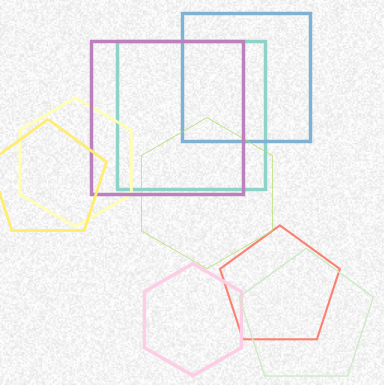[{"shape": "square", "thickness": 2.5, "radius": 0.96, "center": [0.497, 0.702]}, {"shape": "hexagon", "thickness": 2, "radius": 0.84, "center": [0.196, 0.579]}, {"shape": "pentagon", "thickness": 1.5, "radius": 0.82, "center": [0.727, 0.251]}, {"shape": "square", "thickness": 2.5, "radius": 0.83, "center": [0.638, 0.8]}, {"shape": "hexagon", "thickness": 0.5, "radius": 0.98, "center": [0.537, 0.498]}, {"shape": "hexagon", "thickness": 2.5, "radius": 0.73, "center": [0.501, 0.17]}, {"shape": "square", "thickness": 2.5, "radius": 0.99, "center": [0.434, 0.695]}, {"shape": "pentagon", "thickness": 1, "radius": 0.92, "center": [0.795, 0.172]}, {"shape": "pentagon", "thickness": 2, "radius": 0.8, "center": [0.125, 0.53]}]